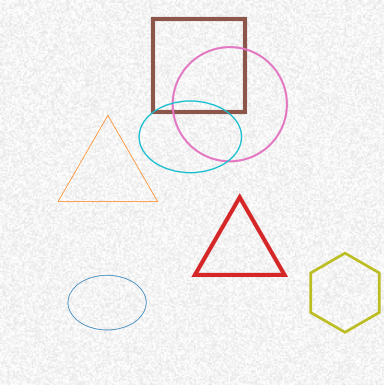[{"shape": "oval", "thickness": 0.5, "radius": 0.51, "center": [0.278, 0.214]}, {"shape": "triangle", "thickness": 0.5, "radius": 0.75, "center": [0.28, 0.551]}, {"shape": "triangle", "thickness": 3, "radius": 0.67, "center": [0.623, 0.353]}, {"shape": "square", "thickness": 3, "radius": 0.6, "center": [0.517, 0.83]}, {"shape": "circle", "thickness": 1.5, "radius": 0.74, "center": [0.597, 0.729]}, {"shape": "hexagon", "thickness": 2, "radius": 0.51, "center": [0.896, 0.24]}, {"shape": "oval", "thickness": 1, "radius": 0.66, "center": [0.494, 0.645]}]